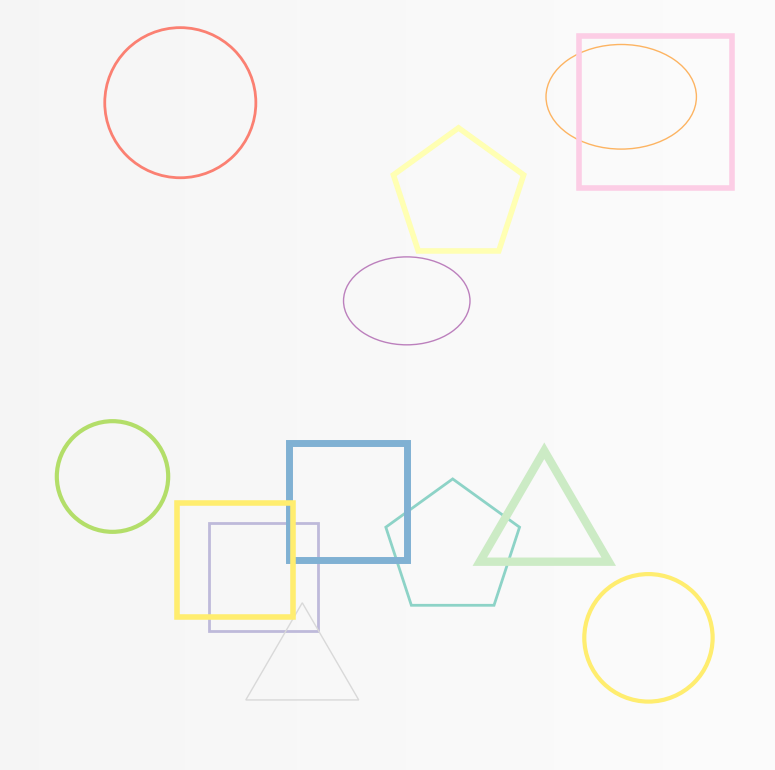[{"shape": "pentagon", "thickness": 1, "radius": 0.45, "center": [0.584, 0.287]}, {"shape": "pentagon", "thickness": 2, "radius": 0.44, "center": [0.592, 0.746]}, {"shape": "square", "thickness": 1, "radius": 0.35, "center": [0.34, 0.251]}, {"shape": "circle", "thickness": 1, "radius": 0.49, "center": [0.233, 0.867]}, {"shape": "square", "thickness": 2.5, "radius": 0.38, "center": [0.449, 0.349]}, {"shape": "oval", "thickness": 0.5, "radius": 0.49, "center": [0.802, 0.874]}, {"shape": "circle", "thickness": 1.5, "radius": 0.36, "center": [0.145, 0.381]}, {"shape": "square", "thickness": 2, "radius": 0.49, "center": [0.846, 0.854]}, {"shape": "triangle", "thickness": 0.5, "radius": 0.42, "center": [0.39, 0.133]}, {"shape": "oval", "thickness": 0.5, "radius": 0.41, "center": [0.525, 0.609]}, {"shape": "triangle", "thickness": 3, "radius": 0.48, "center": [0.702, 0.319]}, {"shape": "square", "thickness": 2, "radius": 0.37, "center": [0.303, 0.273]}, {"shape": "circle", "thickness": 1.5, "radius": 0.41, "center": [0.837, 0.172]}]